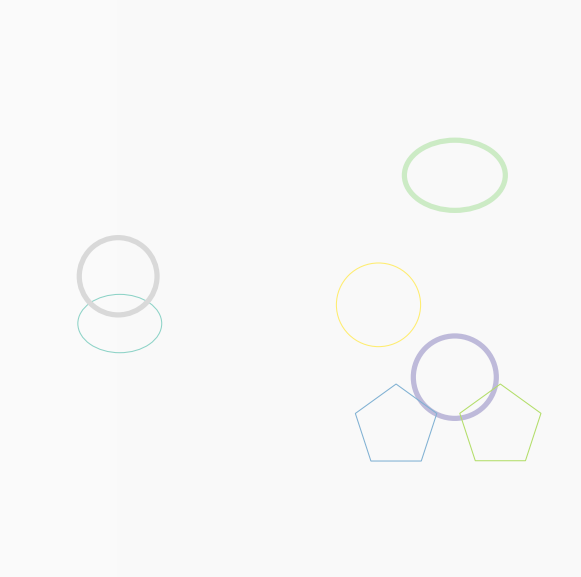[{"shape": "oval", "thickness": 0.5, "radius": 0.36, "center": [0.206, 0.439]}, {"shape": "circle", "thickness": 2.5, "radius": 0.36, "center": [0.782, 0.346]}, {"shape": "pentagon", "thickness": 0.5, "radius": 0.37, "center": [0.681, 0.26]}, {"shape": "pentagon", "thickness": 0.5, "radius": 0.37, "center": [0.861, 0.261]}, {"shape": "circle", "thickness": 2.5, "radius": 0.33, "center": [0.203, 0.521]}, {"shape": "oval", "thickness": 2.5, "radius": 0.43, "center": [0.783, 0.696]}, {"shape": "circle", "thickness": 0.5, "radius": 0.36, "center": [0.651, 0.471]}]